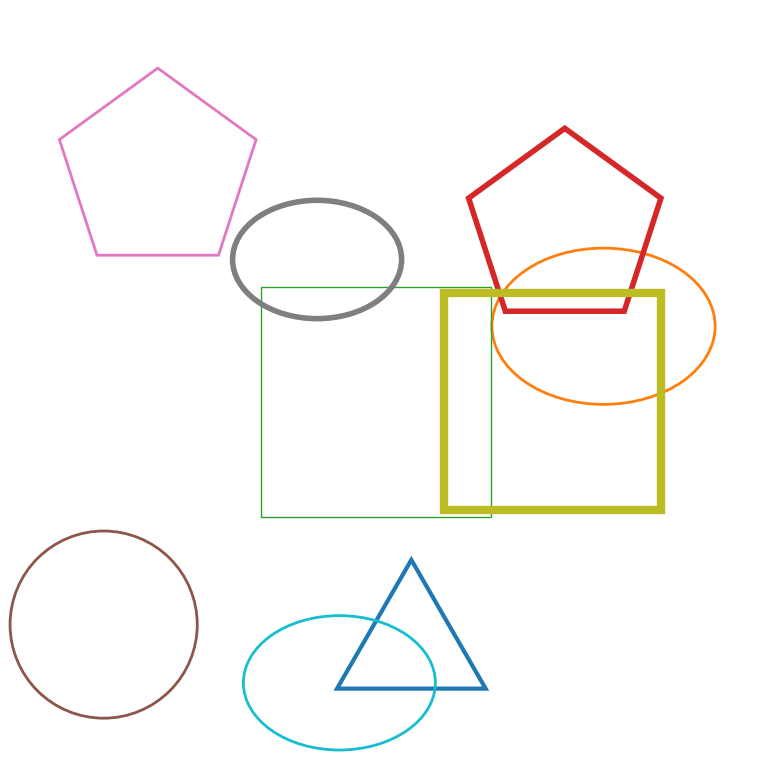[{"shape": "triangle", "thickness": 1.5, "radius": 0.56, "center": [0.534, 0.161]}, {"shape": "oval", "thickness": 1, "radius": 0.72, "center": [0.784, 0.576]}, {"shape": "square", "thickness": 0.5, "radius": 0.75, "center": [0.488, 0.479]}, {"shape": "pentagon", "thickness": 2, "radius": 0.66, "center": [0.733, 0.702]}, {"shape": "circle", "thickness": 1, "radius": 0.61, "center": [0.135, 0.189]}, {"shape": "pentagon", "thickness": 1, "radius": 0.67, "center": [0.205, 0.777]}, {"shape": "oval", "thickness": 2, "radius": 0.55, "center": [0.412, 0.663]}, {"shape": "square", "thickness": 3, "radius": 0.7, "center": [0.718, 0.478]}, {"shape": "oval", "thickness": 1, "radius": 0.62, "center": [0.441, 0.113]}]